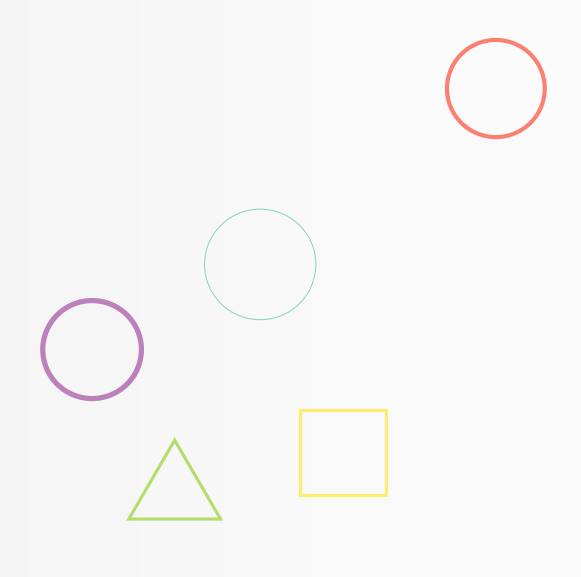[{"shape": "circle", "thickness": 0.5, "radius": 0.48, "center": [0.448, 0.541]}, {"shape": "circle", "thickness": 2, "radius": 0.42, "center": [0.853, 0.846]}, {"shape": "triangle", "thickness": 1.5, "radius": 0.46, "center": [0.301, 0.146]}, {"shape": "circle", "thickness": 2.5, "radius": 0.42, "center": [0.158, 0.394]}, {"shape": "square", "thickness": 1.5, "radius": 0.37, "center": [0.59, 0.216]}]